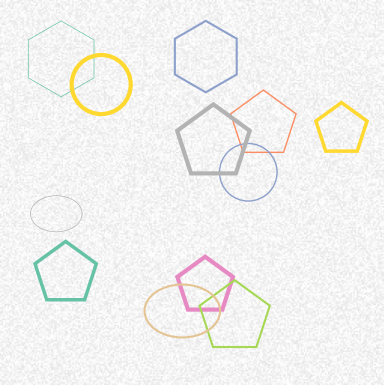[{"shape": "pentagon", "thickness": 2.5, "radius": 0.42, "center": [0.171, 0.289]}, {"shape": "hexagon", "thickness": 0.5, "radius": 0.49, "center": [0.159, 0.847]}, {"shape": "pentagon", "thickness": 1, "radius": 0.45, "center": [0.684, 0.677]}, {"shape": "circle", "thickness": 1, "radius": 0.37, "center": [0.645, 0.553]}, {"shape": "hexagon", "thickness": 1.5, "radius": 0.46, "center": [0.534, 0.853]}, {"shape": "pentagon", "thickness": 3, "radius": 0.38, "center": [0.533, 0.257]}, {"shape": "pentagon", "thickness": 1.5, "radius": 0.48, "center": [0.61, 0.176]}, {"shape": "circle", "thickness": 3, "radius": 0.38, "center": [0.263, 0.78]}, {"shape": "pentagon", "thickness": 2.5, "radius": 0.35, "center": [0.887, 0.664]}, {"shape": "oval", "thickness": 1.5, "radius": 0.49, "center": [0.474, 0.192]}, {"shape": "oval", "thickness": 0.5, "radius": 0.34, "center": [0.146, 0.445]}, {"shape": "pentagon", "thickness": 3, "radius": 0.5, "center": [0.554, 0.63]}]